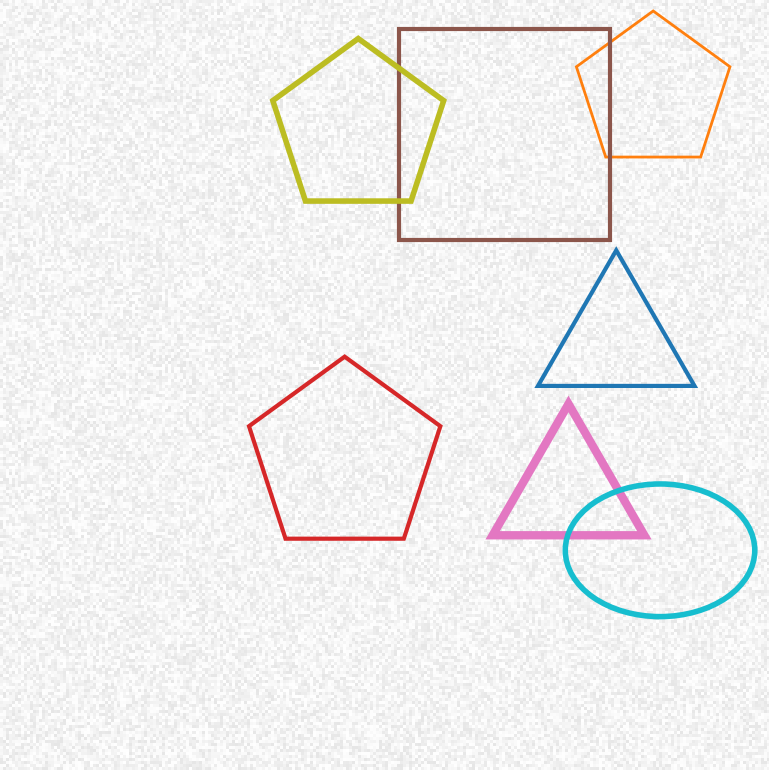[{"shape": "triangle", "thickness": 1.5, "radius": 0.59, "center": [0.8, 0.558]}, {"shape": "pentagon", "thickness": 1, "radius": 0.52, "center": [0.848, 0.881]}, {"shape": "pentagon", "thickness": 1.5, "radius": 0.65, "center": [0.448, 0.406]}, {"shape": "square", "thickness": 1.5, "radius": 0.68, "center": [0.655, 0.825]}, {"shape": "triangle", "thickness": 3, "radius": 0.57, "center": [0.738, 0.362]}, {"shape": "pentagon", "thickness": 2, "radius": 0.58, "center": [0.465, 0.833]}, {"shape": "oval", "thickness": 2, "radius": 0.62, "center": [0.857, 0.285]}]